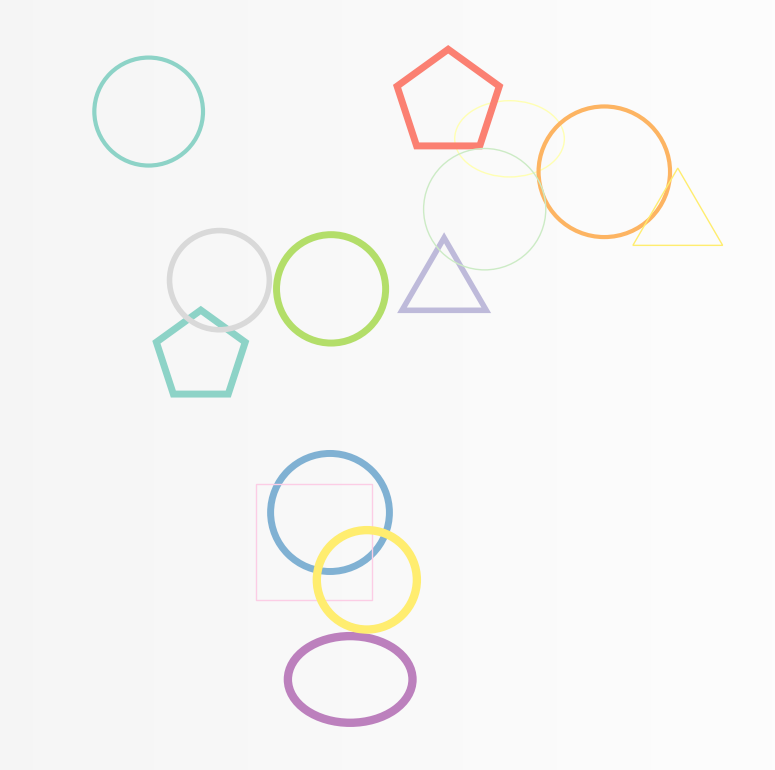[{"shape": "pentagon", "thickness": 2.5, "radius": 0.3, "center": [0.259, 0.537]}, {"shape": "circle", "thickness": 1.5, "radius": 0.35, "center": [0.192, 0.855]}, {"shape": "oval", "thickness": 0.5, "radius": 0.35, "center": [0.657, 0.82]}, {"shape": "triangle", "thickness": 2, "radius": 0.31, "center": [0.573, 0.628]}, {"shape": "pentagon", "thickness": 2.5, "radius": 0.35, "center": [0.578, 0.867]}, {"shape": "circle", "thickness": 2.5, "radius": 0.38, "center": [0.426, 0.334]}, {"shape": "circle", "thickness": 1.5, "radius": 0.42, "center": [0.78, 0.777]}, {"shape": "circle", "thickness": 2.5, "radius": 0.35, "center": [0.427, 0.625]}, {"shape": "square", "thickness": 0.5, "radius": 0.38, "center": [0.405, 0.296]}, {"shape": "circle", "thickness": 2, "radius": 0.32, "center": [0.283, 0.636]}, {"shape": "oval", "thickness": 3, "radius": 0.4, "center": [0.452, 0.118]}, {"shape": "circle", "thickness": 0.5, "radius": 0.39, "center": [0.625, 0.728]}, {"shape": "circle", "thickness": 3, "radius": 0.32, "center": [0.473, 0.247]}, {"shape": "triangle", "thickness": 0.5, "radius": 0.33, "center": [0.875, 0.715]}]